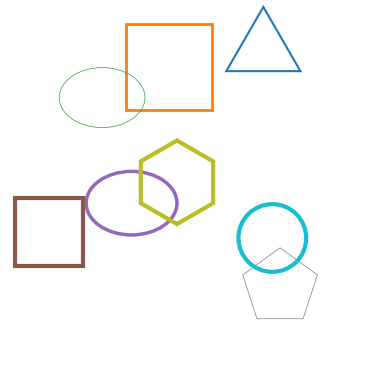[{"shape": "triangle", "thickness": 1.5, "radius": 0.56, "center": [0.684, 0.871]}, {"shape": "square", "thickness": 2, "radius": 0.56, "center": [0.44, 0.825]}, {"shape": "oval", "thickness": 0.5, "radius": 0.56, "center": [0.265, 0.747]}, {"shape": "oval", "thickness": 2.5, "radius": 0.59, "center": [0.342, 0.472]}, {"shape": "square", "thickness": 3, "radius": 0.44, "center": [0.127, 0.398]}, {"shape": "pentagon", "thickness": 0.5, "radius": 0.51, "center": [0.727, 0.255]}, {"shape": "hexagon", "thickness": 3, "radius": 0.54, "center": [0.46, 0.527]}, {"shape": "circle", "thickness": 3, "radius": 0.44, "center": [0.707, 0.382]}]